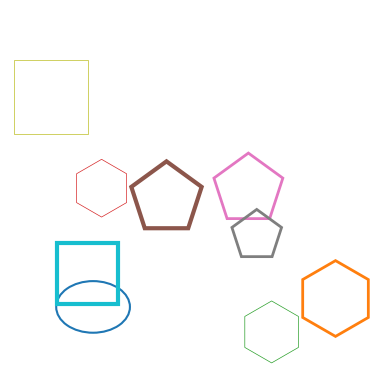[{"shape": "oval", "thickness": 1.5, "radius": 0.48, "center": [0.242, 0.203]}, {"shape": "hexagon", "thickness": 2, "radius": 0.49, "center": [0.871, 0.225]}, {"shape": "hexagon", "thickness": 0.5, "radius": 0.4, "center": [0.706, 0.138]}, {"shape": "hexagon", "thickness": 0.5, "radius": 0.37, "center": [0.264, 0.511]}, {"shape": "pentagon", "thickness": 3, "radius": 0.48, "center": [0.432, 0.485]}, {"shape": "pentagon", "thickness": 2, "radius": 0.47, "center": [0.645, 0.508]}, {"shape": "pentagon", "thickness": 2, "radius": 0.34, "center": [0.667, 0.388]}, {"shape": "square", "thickness": 0.5, "radius": 0.48, "center": [0.133, 0.748]}, {"shape": "square", "thickness": 3, "radius": 0.39, "center": [0.228, 0.29]}]